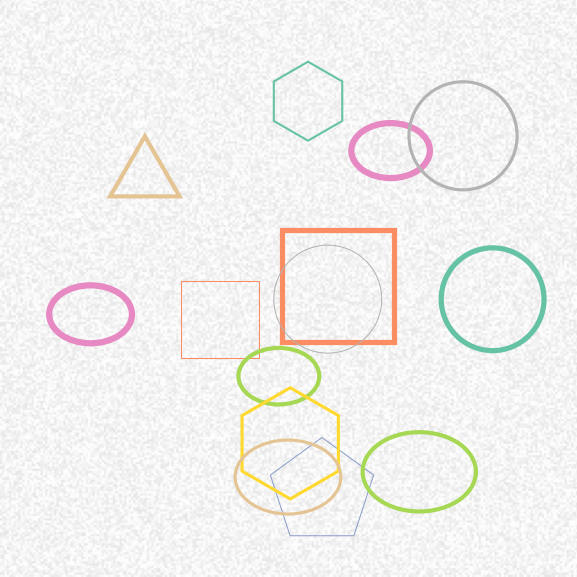[{"shape": "circle", "thickness": 2.5, "radius": 0.44, "center": [0.853, 0.481]}, {"shape": "hexagon", "thickness": 1, "radius": 0.34, "center": [0.533, 0.824]}, {"shape": "square", "thickness": 0.5, "radius": 0.34, "center": [0.381, 0.446]}, {"shape": "square", "thickness": 2.5, "radius": 0.48, "center": [0.585, 0.503]}, {"shape": "pentagon", "thickness": 0.5, "radius": 0.47, "center": [0.558, 0.148]}, {"shape": "oval", "thickness": 3, "radius": 0.34, "center": [0.676, 0.738]}, {"shape": "oval", "thickness": 3, "radius": 0.36, "center": [0.157, 0.455]}, {"shape": "oval", "thickness": 2, "radius": 0.49, "center": [0.726, 0.182]}, {"shape": "oval", "thickness": 2, "radius": 0.35, "center": [0.483, 0.348]}, {"shape": "hexagon", "thickness": 1.5, "radius": 0.48, "center": [0.503, 0.231]}, {"shape": "triangle", "thickness": 2, "radius": 0.35, "center": [0.251, 0.694]}, {"shape": "oval", "thickness": 1.5, "radius": 0.46, "center": [0.499, 0.173]}, {"shape": "circle", "thickness": 1.5, "radius": 0.47, "center": [0.802, 0.764]}, {"shape": "circle", "thickness": 0.5, "radius": 0.47, "center": [0.568, 0.481]}]